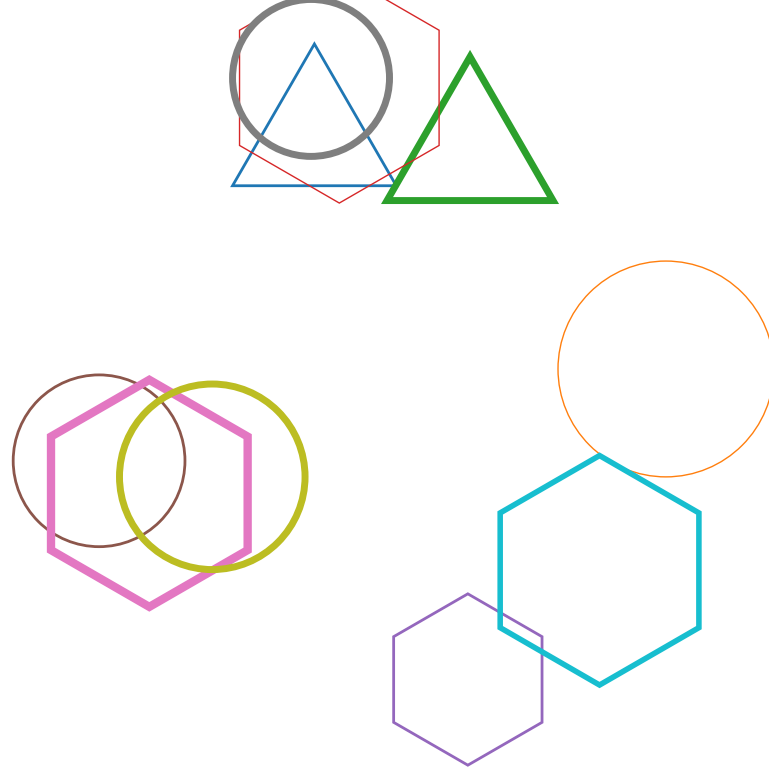[{"shape": "triangle", "thickness": 1, "radius": 0.61, "center": [0.408, 0.82]}, {"shape": "circle", "thickness": 0.5, "radius": 0.7, "center": [0.865, 0.521]}, {"shape": "triangle", "thickness": 2.5, "radius": 0.62, "center": [0.61, 0.802]}, {"shape": "hexagon", "thickness": 0.5, "radius": 0.75, "center": [0.441, 0.886]}, {"shape": "hexagon", "thickness": 1, "radius": 0.56, "center": [0.608, 0.118]}, {"shape": "circle", "thickness": 1, "radius": 0.56, "center": [0.129, 0.402]}, {"shape": "hexagon", "thickness": 3, "radius": 0.74, "center": [0.194, 0.359]}, {"shape": "circle", "thickness": 2.5, "radius": 0.51, "center": [0.404, 0.899]}, {"shape": "circle", "thickness": 2.5, "radius": 0.6, "center": [0.276, 0.381]}, {"shape": "hexagon", "thickness": 2, "radius": 0.75, "center": [0.779, 0.259]}]